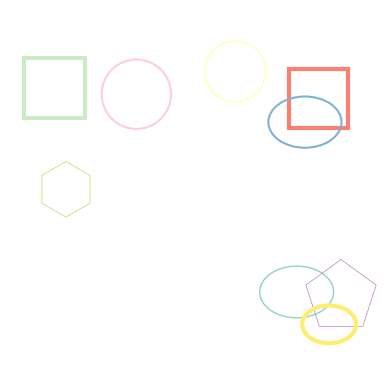[{"shape": "oval", "thickness": 1, "radius": 0.48, "center": [0.771, 0.242]}, {"shape": "circle", "thickness": 1, "radius": 0.4, "center": [0.611, 0.814]}, {"shape": "square", "thickness": 3, "radius": 0.38, "center": [0.827, 0.743]}, {"shape": "oval", "thickness": 1.5, "radius": 0.48, "center": [0.792, 0.683]}, {"shape": "hexagon", "thickness": 0.5, "radius": 0.36, "center": [0.171, 0.508]}, {"shape": "circle", "thickness": 1.5, "radius": 0.45, "center": [0.354, 0.755]}, {"shape": "pentagon", "thickness": 0.5, "radius": 0.48, "center": [0.886, 0.23]}, {"shape": "square", "thickness": 3, "radius": 0.4, "center": [0.142, 0.771]}, {"shape": "oval", "thickness": 3, "radius": 0.35, "center": [0.855, 0.158]}]